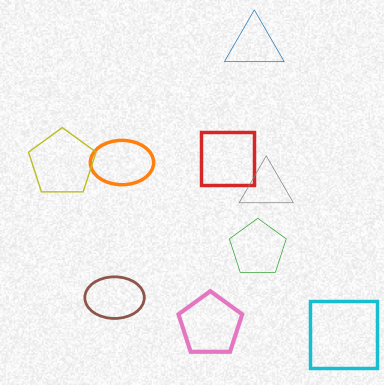[{"shape": "triangle", "thickness": 0.5, "radius": 0.45, "center": [0.661, 0.885]}, {"shape": "oval", "thickness": 2.5, "radius": 0.41, "center": [0.317, 0.578]}, {"shape": "pentagon", "thickness": 0.5, "radius": 0.39, "center": [0.67, 0.355]}, {"shape": "square", "thickness": 2.5, "radius": 0.35, "center": [0.591, 0.589]}, {"shape": "oval", "thickness": 2, "radius": 0.39, "center": [0.298, 0.227]}, {"shape": "pentagon", "thickness": 3, "radius": 0.44, "center": [0.546, 0.157]}, {"shape": "triangle", "thickness": 0.5, "radius": 0.41, "center": [0.692, 0.514]}, {"shape": "pentagon", "thickness": 1, "radius": 0.46, "center": [0.162, 0.576]}, {"shape": "square", "thickness": 2.5, "radius": 0.43, "center": [0.892, 0.131]}]